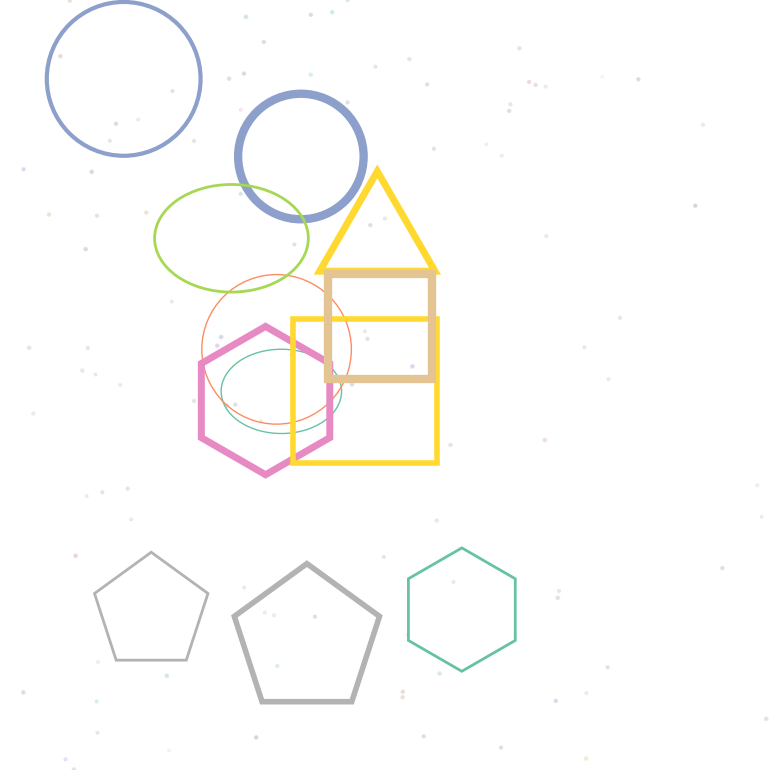[{"shape": "oval", "thickness": 0.5, "radius": 0.39, "center": [0.365, 0.492]}, {"shape": "hexagon", "thickness": 1, "radius": 0.4, "center": [0.6, 0.208]}, {"shape": "circle", "thickness": 0.5, "radius": 0.49, "center": [0.359, 0.546]}, {"shape": "circle", "thickness": 3, "radius": 0.41, "center": [0.391, 0.797]}, {"shape": "circle", "thickness": 1.5, "radius": 0.5, "center": [0.161, 0.898]}, {"shape": "hexagon", "thickness": 2.5, "radius": 0.48, "center": [0.345, 0.48]}, {"shape": "oval", "thickness": 1, "radius": 0.5, "center": [0.301, 0.691]}, {"shape": "triangle", "thickness": 2.5, "radius": 0.43, "center": [0.49, 0.691]}, {"shape": "square", "thickness": 2, "radius": 0.47, "center": [0.474, 0.492]}, {"shape": "square", "thickness": 3, "radius": 0.34, "center": [0.493, 0.576]}, {"shape": "pentagon", "thickness": 2, "radius": 0.5, "center": [0.399, 0.169]}, {"shape": "pentagon", "thickness": 1, "radius": 0.39, "center": [0.196, 0.205]}]